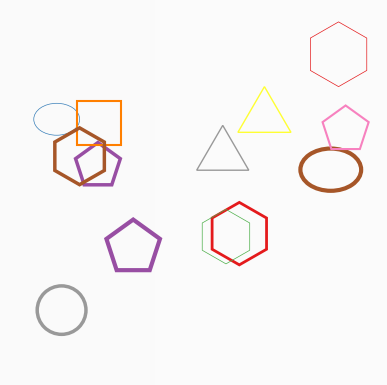[{"shape": "hexagon", "thickness": 0.5, "radius": 0.42, "center": [0.874, 0.859]}, {"shape": "hexagon", "thickness": 2, "radius": 0.41, "center": [0.618, 0.393]}, {"shape": "oval", "thickness": 0.5, "radius": 0.3, "center": [0.146, 0.69]}, {"shape": "hexagon", "thickness": 0.5, "radius": 0.35, "center": [0.583, 0.385]}, {"shape": "pentagon", "thickness": 3, "radius": 0.36, "center": [0.344, 0.357]}, {"shape": "pentagon", "thickness": 2.5, "radius": 0.3, "center": [0.253, 0.569]}, {"shape": "square", "thickness": 1.5, "radius": 0.29, "center": [0.255, 0.681]}, {"shape": "triangle", "thickness": 1, "radius": 0.4, "center": [0.682, 0.696]}, {"shape": "hexagon", "thickness": 2.5, "radius": 0.37, "center": [0.205, 0.594]}, {"shape": "oval", "thickness": 3, "radius": 0.39, "center": [0.854, 0.559]}, {"shape": "pentagon", "thickness": 1.5, "radius": 0.31, "center": [0.892, 0.663]}, {"shape": "triangle", "thickness": 1, "radius": 0.39, "center": [0.575, 0.597]}, {"shape": "circle", "thickness": 2.5, "radius": 0.31, "center": [0.159, 0.194]}]